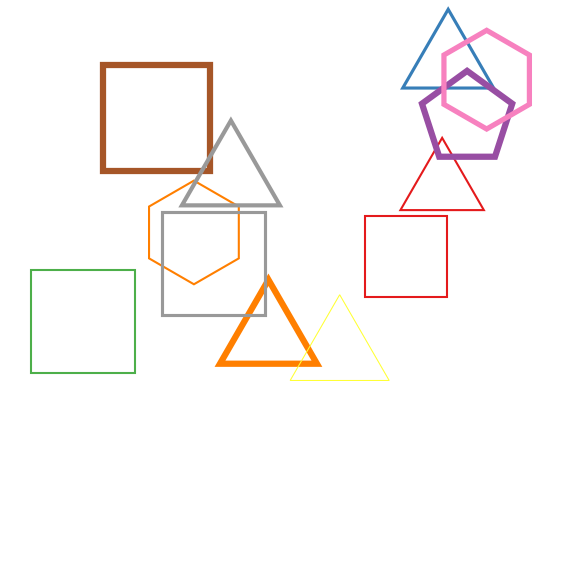[{"shape": "square", "thickness": 1, "radius": 0.35, "center": [0.703, 0.555]}, {"shape": "triangle", "thickness": 1, "radius": 0.42, "center": [0.766, 0.677]}, {"shape": "triangle", "thickness": 1.5, "radius": 0.45, "center": [0.776, 0.892]}, {"shape": "square", "thickness": 1, "radius": 0.45, "center": [0.144, 0.442]}, {"shape": "pentagon", "thickness": 3, "radius": 0.41, "center": [0.809, 0.794]}, {"shape": "triangle", "thickness": 3, "radius": 0.48, "center": [0.465, 0.418]}, {"shape": "hexagon", "thickness": 1, "radius": 0.45, "center": [0.336, 0.597]}, {"shape": "triangle", "thickness": 0.5, "radius": 0.49, "center": [0.588, 0.39]}, {"shape": "square", "thickness": 3, "radius": 0.46, "center": [0.271, 0.795]}, {"shape": "hexagon", "thickness": 2.5, "radius": 0.43, "center": [0.843, 0.861]}, {"shape": "square", "thickness": 1.5, "radius": 0.45, "center": [0.37, 0.542]}, {"shape": "triangle", "thickness": 2, "radius": 0.49, "center": [0.4, 0.693]}]